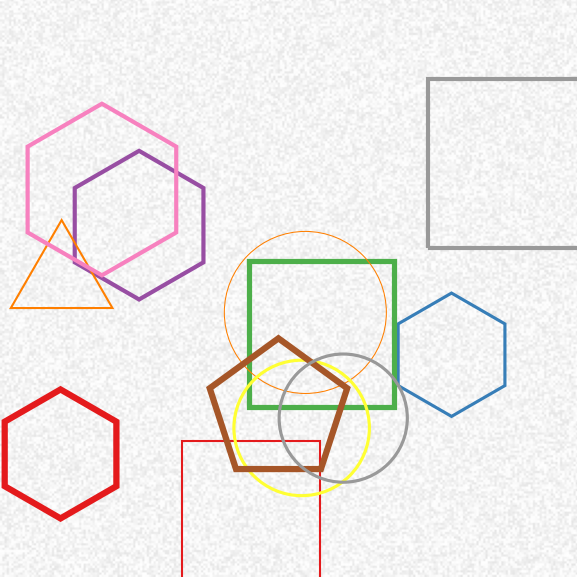[{"shape": "square", "thickness": 1, "radius": 0.6, "center": [0.435, 0.116]}, {"shape": "hexagon", "thickness": 3, "radius": 0.56, "center": [0.105, 0.213]}, {"shape": "hexagon", "thickness": 1.5, "radius": 0.53, "center": [0.782, 0.385]}, {"shape": "square", "thickness": 2.5, "radius": 0.63, "center": [0.557, 0.421]}, {"shape": "hexagon", "thickness": 2, "radius": 0.64, "center": [0.241, 0.609]}, {"shape": "triangle", "thickness": 1, "radius": 0.51, "center": [0.107, 0.517]}, {"shape": "circle", "thickness": 0.5, "radius": 0.7, "center": [0.529, 0.458]}, {"shape": "circle", "thickness": 1.5, "radius": 0.59, "center": [0.522, 0.258]}, {"shape": "pentagon", "thickness": 3, "radius": 0.63, "center": [0.482, 0.288]}, {"shape": "hexagon", "thickness": 2, "radius": 0.74, "center": [0.176, 0.671]}, {"shape": "square", "thickness": 2, "radius": 0.73, "center": [0.887, 0.716]}, {"shape": "circle", "thickness": 1.5, "radius": 0.55, "center": [0.594, 0.275]}]